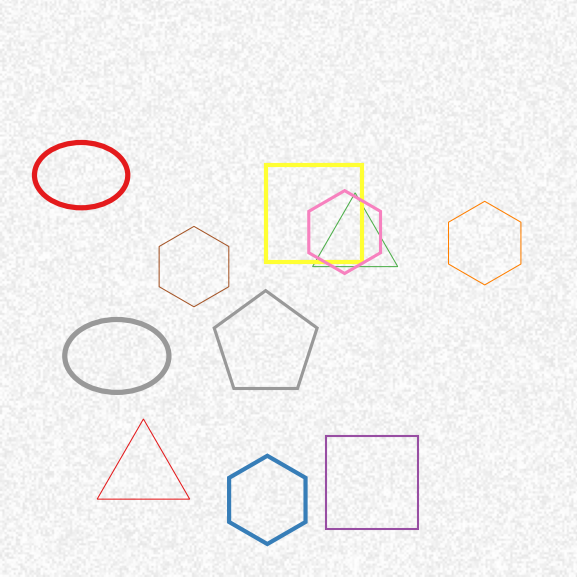[{"shape": "oval", "thickness": 2.5, "radius": 0.4, "center": [0.14, 0.696]}, {"shape": "triangle", "thickness": 0.5, "radius": 0.46, "center": [0.248, 0.181]}, {"shape": "hexagon", "thickness": 2, "radius": 0.38, "center": [0.463, 0.134]}, {"shape": "triangle", "thickness": 0.5, "radius": 0.43, "center": [0.615, 0.58]}, {"shape": "square", "thickness": 1, "radius": 0.4, "center": [0.644, 0.164]}, {"shape": "hexagon", "thickness": 0.5, "radius": 0.36, "center": [0.839, 0.578]}, {"shape": "square", "thickness": 2, "radius": 0.42, "center": [0.544, 0.629]}, {"shape": "hexagon", "thickness": 0.5, "radius": 0.35, "center": [0.336, 0.537]}, {"shape": "hexagon", "thickness": 1.5, "radius": 0.36, "center": [0.597, 0.597]}, {"shape": "pentagon", "thickness": 1.5, "radius": 0.47, "center": [0.46, 0.402]}, {"shape": "oval", "thickness": 2.5, "radius": 0.45, "center": [0.202, 0.383]}]